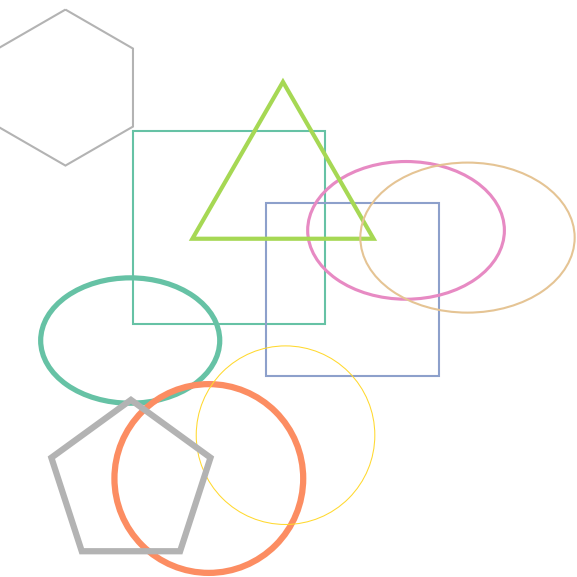[{"shape": "square", "thickness": 1, "radius": 0.83, "center": [0.397, 0.605]}, {"shape": "oval", "thickness": 2.5, "radius": 0.78, "center": [0.225, 0.409]}, {"shape": "circle", "thickness": 3, "radius": 0.82, "center": [0.362, 0.171]}, {"shape": "square", "thickness": 1, "radius": 0.75, "center": [0.61, 0.498]}, {"shape": "oval", "thickness": 1.5, "radius": 0.85, "center": [0.703, 0.6]}, {"shape": "triangle", "thickness": 2, "radius": 0.91, "center": [0.49, 0.676]}, {"shape": "circle", "thickness": 0.5, "radius": 0.77, "center": [0.494, 0.246]}, {"shape": "oval", "thickness": 1, "radius": 0.93, "center": [0.81, 0.588]}, {"shape": "pentagon", "thickness": 3, "radius": 0.72, "center": [0.227, 0.162]}, {"shape": "hexagon", "thickness": 1, "radius": 0.68, "center": [0.113, 0.848]}]